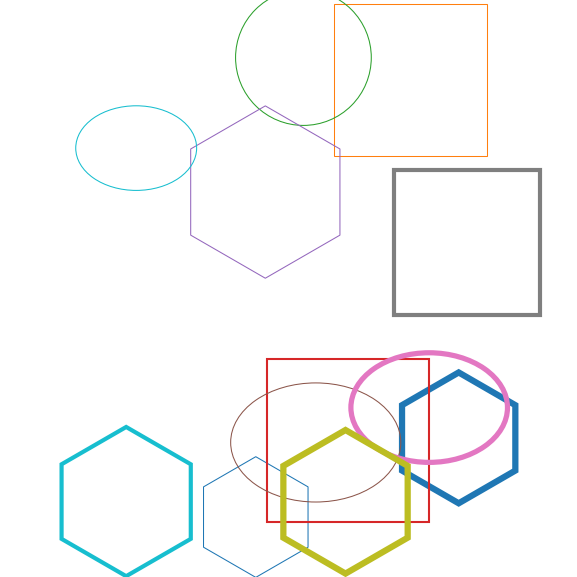[{"shape": "hexagon", "thickness": 0.5, "radius": 0.52, "center": [0.443, 0.104]}, {"shape": "hexagon", "thickness": 3, "radius": 0.57, "center": [0.794, 0.241]}, {"shape": "square", "thickness": 0.5, "radius": 0.66, "center": [0.711, 0.86]}, {"shape": "circle", "thickness": 0.5, "radius": 0.59, "center": [0.525, 0.899]}, {"shape": "square", "thickness": 1, "radius": 0.7, "center": [0.602, 0.236]}, {"shape": "hexagon", "thickness": 0.5, "radius": 0.75, "center": [0.459, 0.667]}, {"shape": "oval", "thickness": 0.5, "radius": 0.74, "center": [0.547, 0.233]}, {"shape": "oval", "thickness": 2.5, "radius": 0.68, "center": [0.743, 0.293]}, {"shape": "square", "thickness": 2, "radius": 0.63, "center": [0.809, 0.579]}, {"shape": "hexagon", "thickness": 3, "radius": 0.62, "center": [0.598, 0.13]}, {"shape": "oval", "thickness": 0.5, "radius": 0.52, "center": [0.236, 0.743]}, {"shape": "hexagon", "thickness": 2, "radius": 0.65, "center": [0.218, 0.131]}]